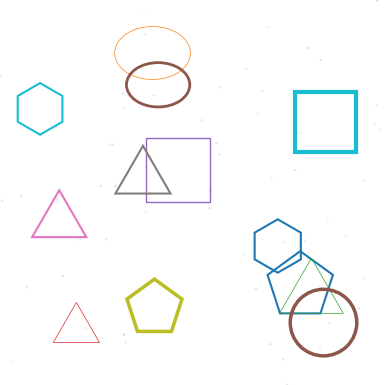[{"shape": "pentagon", "thickness": 1.5, "radius": 0.45, "center": [0.78, 0.258]}, {"shape": "hexagon", "thickness": 1.5, "radius": 0.35, "center": [0.721, 0.361]}, {"shape": "oval", "thickness": 0.5, "radius": 0.49, "center": [0.396, 0.862]}, {"shape": "triangle", "thickness": 0.5, "radius": 0.48, "center": [0.809, 0.234]}, {"shape": "triangle", "thickness": 0.5, "radius": 0.35, "center": [0.198, 0.145]}, {"shape": "square", "thickness": 1, "radius": 0.41, "center": [0.463, 0.558]}, {"shape": "oval", "thickness": 2, "radius": 0.41, "center": [0.411, 0.78]}, {"shape": "circle", "thickness": 2.5, "radius": 0.43, "center": [0.84, 0.162]}, {"shape": "triangle", "thickness": 1.5, "radius": 0.41, "center": [0.154, 0.425]}, {"shape": "triangle", "thickness": 1.5, "radius": 0.41, "center": [0.371, 0.539]}, {"shape": "pentagon", "thickness": 2.5, "radius": 0.38, "center": [0.401, 0.2]}, {"shape": "hexagon", "thickness": 1.5, "radius": 0.33, "center": [0.104, 0.717]}, {"shape": "square", "thickness": 3, "radius": 0.39, "center": [0.845, 0.684]}]